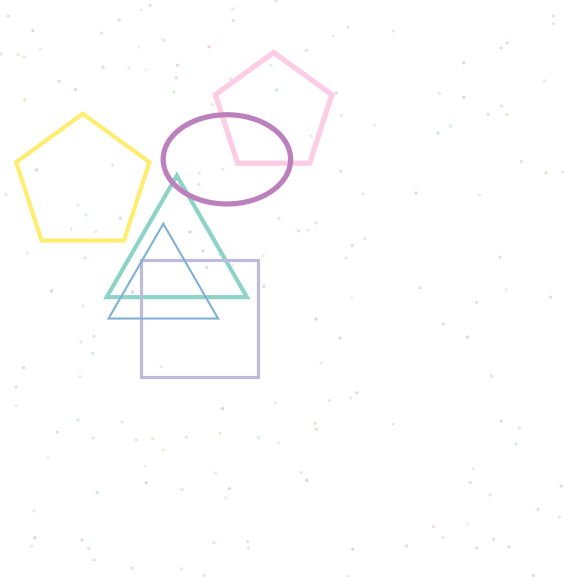[{"shape": "triangle", "thickness": 2, "radius": 0.7, "center": [0.306, 0.555]}, {"shape": "square", "thickness": 1.5, "radius": 0.51, "center": [0.345, 0.447]}, {"shape": "triangle", "thickness": 1, "radius": 0.55, "center": [0.283, 0.502]}, {"shape": "pentagon", "thickness": 2.5, "radius": 0.53, "center": [0.474, 0.802]}, {"shape": "oval", "thickness": 2.5, "radius": 0.55, "center": [0.393, 0.723]}, {"shape": "pentagon", "thickness": 2, "radius": 0.61, "center": [0.143, 0.681]}]